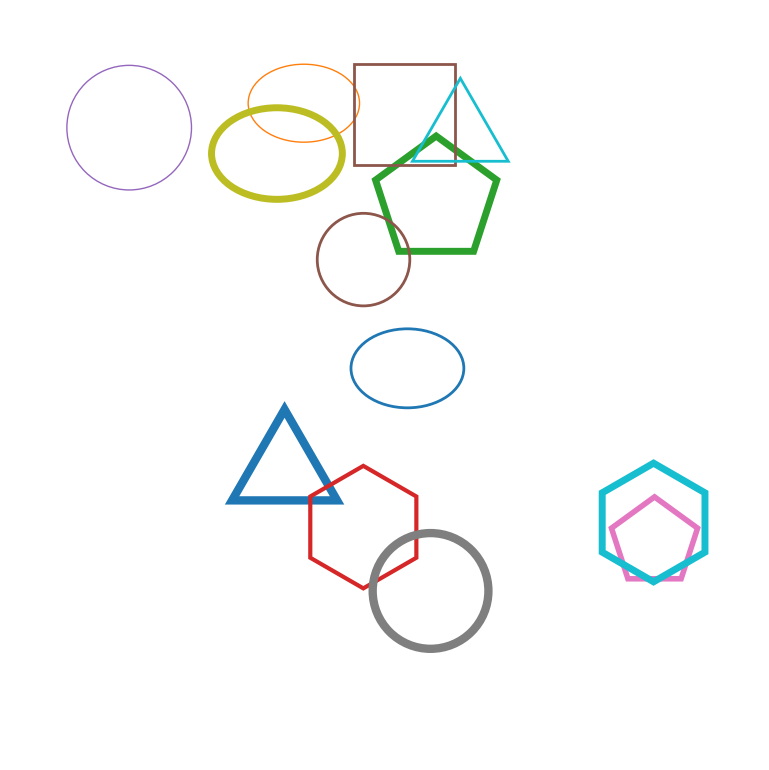[{"shape": "triangle", "thickness": 3, "radius": 0.39, "center": [0.37, 0.39]}, {"shape": "oval", "thickness": 1, "radius": 0.37, "center": [0.529, 0.522]}, {"shape": "oval", "thickness": 0.5, "radius": 0.36, "center": [0.395, 0.866]}, {"shape": "pentagon", "thickness": 2.5, "radius": 0.41, "center": [0.566, 0.741]}, {"shape": "hexagon", "thickness": 1.5, "radius": 0.4, "center": [0.472, 0.315]}, {"shape": "circle", "thickness": 0.5, "radius": 0.4, "center": [0.168, 0.834]}, {"shape": "square", "thickness": 1, "radius": 0.33, "center": [0.525, 0.851]}, {"shape": "circle", "thickness": 1, "radius": 0.3, "center": [0.472, 0.663]}, {"shape": "pentagon", "thickness": 2, "radius": 0.29, "center": [0.85, 0.296]}, {"shape": "circle", "thickness": 3, "radius": 0.38, "center": [0.559, 0.233]}, {"shape": "oval", "thickness": 2.5, "radius": 0.42, "center": [0.36, 0.801]}, {"shape": "triangle", "thickness": 1, "radius": 0.36, "center": [0.598, 0.826]}, {"shape": "hexagon", "thickness": 2.5, "radius": 0.39, "center": [0.849, 0.321]}]